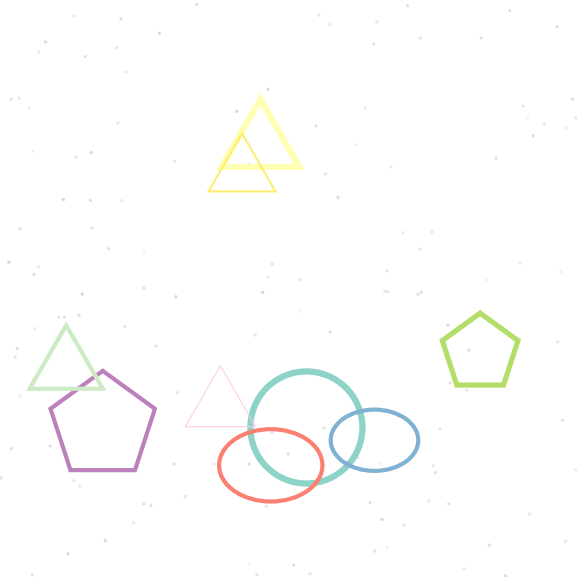[{"shape": "circle", "thickness": 3, "radius": 0.49, "center": [0.531, 0.259]}, {"shape": "triangle", "thickness": 3, "radius": 0.39, "center": [0.451, 0.749]}, {"shape": "oval", "thickness": 2, "radius": 0.45, "center": [0.469, 0.193]}, {"shape": "oval", "thickness": 2, "radius": 0.38, "center": [0.648, 0.237]}, {"shape": "pentagon", "thickness": 2.5, "radius": 0.34, "center": [0.831, 0.388]}, {"shape": "triangle", "thickness": 0.5, "radius": 0.35, "center": [0.382, 0.295]}, {"shape": "pentagon", "thickness": 2, "radius": 0.48, "center": [0.178, 0.262]}, {"shape": "triangle", "thickness": 2, "radius": 0.37, "center": [0.115, 0.363]}, {"shape": "triangle", "thickness": 1, "radius": 0.34, "center": [0.419, 0.701]}]